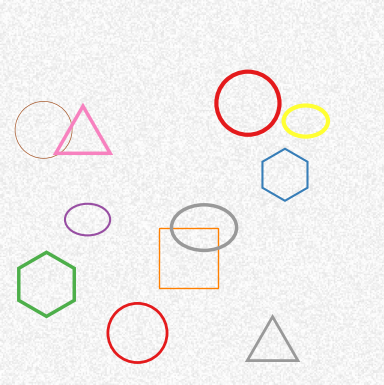[{"shape": "circle", "thickness": 3, "radius": 0.41, "center": [0.644, 0.732]}, {"shape": "circle", "thickness": 2, "radius": 0.38, "center": [0.357, 0.135]}, {"shape": "hexagon", "thickness": 1.5, "radius": 0.34, "center": [0.74, 0.546]}, {"shape": "hexagon", "thickness": 2.5, "radius": 0.42, "center": [0.121, 0.261]}, {"shape": "oval", "thickness": 1.5, "radius": 0.29, "center": [0.227, 0.43]}, {"shape": "square", "thickness": 1, "radius": 0.38, "center": [0.49, 0.33]}, {"shape": "oval", "thickness": 3, "radius": 0.29, "center": [0.794, 0.686]}, {"shape": "circle", "thickness": 0.5, "radius": 0.37, "center": [0.113, 0.663]}, {"shape": "triangle", "thickness": 2.5, "radius": 0.41, "center": [0.215, 0.643]}, {"shape": "oval", "thickness": 2.5, "radius": 0.42, "center": [0.53, 0.409]}, {"shape": "triangle", "thickness": 2, "radius": 0.38, "center": [0.708, 0.101]}]